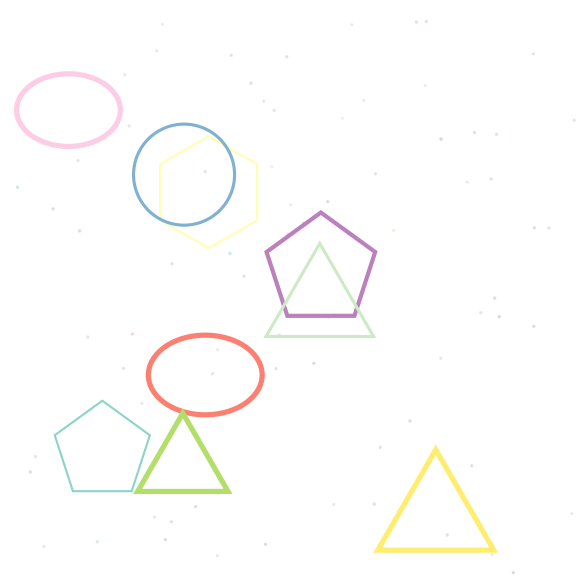[{"shape": "pentagon", "thickness": 1, "radius": 0.43, "center": [0.177, 0.219]}, {"shape": "hexagon", "thickness": 1, "radius": 0.49, "center": [0.361, 0.666]}, {"shape": "oval", "thickness": 2.5, "radius": 0.49, "center": [0.355, 0.35]}, {"shape": "circle", "thickness": 1.5, "radius": 0.44, "center": [0.319, 0.697]}, {"shape": "triangle", "thickness": 2.5, "radius": 0.45, "center": [0.317, 0.193]}, {"shape": "oval", "thickness": 2.5, "radius": 0.45, "center": [0.119, 0.808]}, {"shape": "pentagon", "thickness": 2, "radius": 0.49, "center": [0.556, 0.532]}, {"shape": "triangle", "thickness": 1.5, "radius": 0.54, "center": [0.554, 0.47]}, {"shape": "triangle", "thickness": 2.5, "radius": 0.58, "center": [0.755, 0.104]}]